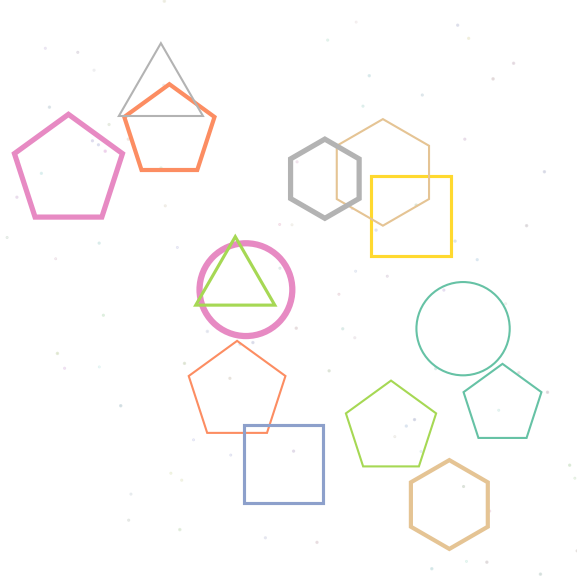[{"shape": "pentagon", "thickness": 1, "radius": 0.35, "center": [0.87, 0.298]}, {"shape": "circle", "thickness": 1, "radius": 0.4, "center": [0.802, 0.43]}, {"shape": "pentagon", "thickness": 1, "radius": 0.44, "center": [0.411, 0.321]}, {"shape": "pentagon", "thickness": 2, "radius": 0.41, "center": [0.293, 0.771]}, {"shape": "square", "thickness": 1.5, "radius": 0.34, "center": [0.491, 0.196]}, {"shape": "pentagon", "thickness": 2.5, "radius": 0.49, "center": [0.119, 0.703]}, {"shape": "circle", "thickness": 3, "radius": 0.4, "center": [0.426, 0.498]}, {"shape": "pentagon", "thickness": 1, "radius": 0.41, "center": [0.677, 0.258]}, {"shape": "triangle", "thickness": 1.5, "radius": 0.39, "center": [0.407, 0.51]}, {"shape": "square", "thickness": 1.5, "radius": 0.35, "center": [0.711, 0.625]}, {"shape": "hexagon", "thickness": 2, "radius": 0.38, "center": [0.778, 0.126]}, {"shape": "hexagon", "thickness": 1, "radius": 0.46, "center": [0.663, 0.701]}, {"shape": "hexagon", "thickness": 2.5, "radius": 0.34, "center": [0.563, 0.69]}, {"shape": "triangle", "thickness": 1, "radius": 0.42, "center": [0.279, 0.84]}]